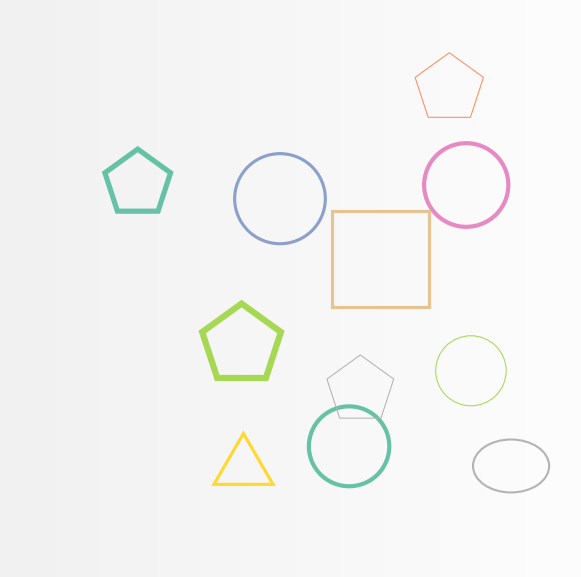[{"shape": "pentagon", "thickness": 2.5, "radius": 0.3, "center": [0.237, 0.682]}, {"shape": "circle", "thickness": 2, "radius": 0.35, "center": [0.601, 0.226]}, {"shape": "pentagon", "thickness": 0.5, "radius": 0.31, "center": [0.773, 0.846]}, {"shape": "circle", "thickness": 1.5, "radius": 0.39, "center": [0.482, 0.655]}, {"shape": "circle", "thickness": 2, "radius": 0.36, "center": [0.802, 0.679]}, {"shape": "pentagon", "thickness": 3, "radius": 0.36, "center": [0.416, 0.402]}, {"shape": "circle", "thickness": 0.5, "radius": 0.3, "center": [0.81, 0.357]}, {"shape": "triangle", "thickness": 1.5, "radius": 0.29, "center": [0.419, 0.19]}, {"shape": "square", "thickness": 1.5, "radius": 0.41, "center": [0.655, 0.551]}, {"shape": "pentagon", "thickness": 0.5, "radius": 0.3, "center": [0.62, 0.324]}, {"shape": "oval", "thickness": 1, "radius": 0.33, "center": [0.879, 0.192]}]